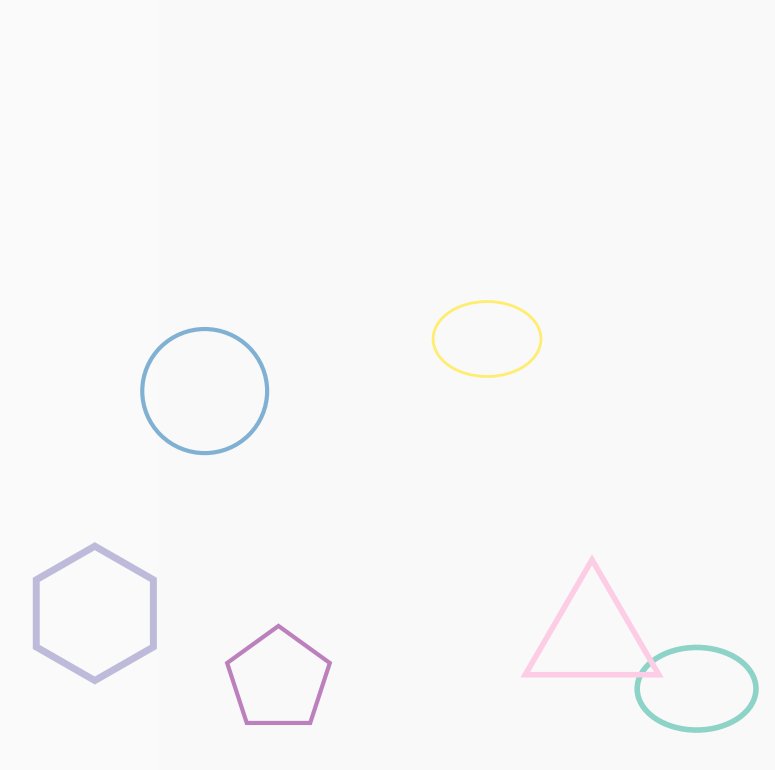[{"shape": "oval", "thickness": 2, "radius": 0.38, "center": [0.899, 0.106]}, {"shape": "hexagon", "thickness": 2.5, "radius": 0.44, "center": [0.122, 0.203]}, {"shape": "circle", "thickness": 1.5, "radius": 0.4, "center": [0.264, 0.492]}, {"shape": "triangle", "thickness": 2, "radius": 0.5, "center": [0.764, 0.174]}, {"shape": "pentagon", "thickness": 1.5, "radius": 0.35, "center": [0.359, 0.117]}, {"shape": "oval", "thickness": 1, "radius": 0.35, "center": [0.628, 0.56]}]